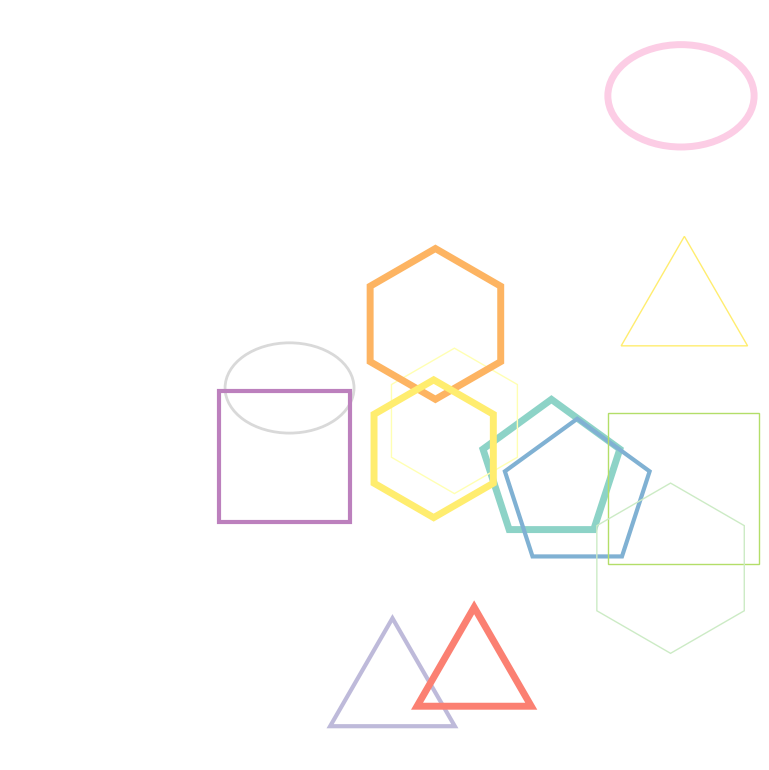[{"shape": "pentagon", "thickness": 2.5, "radius": 0.47, "center": [0.716, 0.388]}, {"shape": "hexagon", "thickness": 0.5, "radius": 0.47, "center": [0.59, 0.453]}, {"shape": "triangle", "thickness": 1.5, "radius": 0.47, "center": [0.51, 0.104]}, {"shape": "triangle", "thickness": 2.5, "radius": 0.43, "center": [0.616, 0.126]}, {"shape": "pentagon", "thickness": 1.5, "radius": 0.49, "center": [0.75, 0.357]}, {"shape": "hexagon", "thickness": 2.5, "radius": 0.49, "center": [0.565, 0.579]}, {"shape": "square", "thickness": 0.5, "radius": 0.49, "center": [0.888, 0.365]}, {"shape": "oval", "thickness": 2.5, "radius": 0.47, "center": [0.884, 0.876]}, {"shape": "oval", "thickness": 1, "radius": 0.42, "center": [0.376, 0.496]}, {"shape": "square", "thickness": 1.5, "radius": 0.43, "center": [0.37, 0.407]}, {"shape": "hexagon", "thickness": 0.5, "radius": 0.55, "center": [0.871, 0.262]}, {"shape": "hexagon", "thickness": 2.5, "radius": 0.45, "center": [0.563, 0.417]}, {"shape": "triangle", "thickness": 0.5, "radius": 0.47, "center": [0.889, 0.598]}]